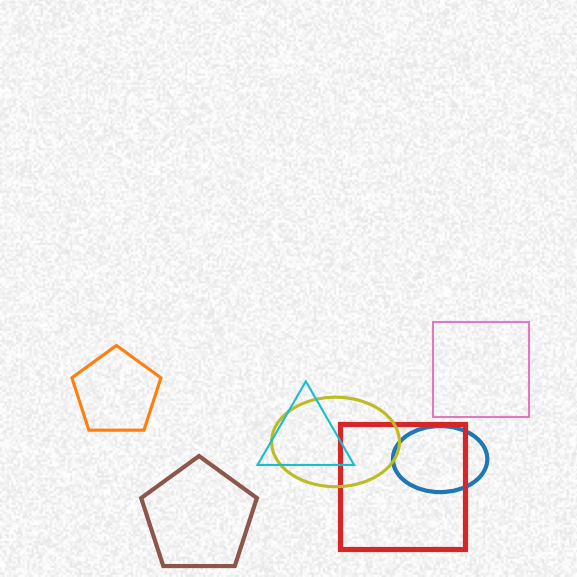[{"shape": "oval", "thickness": 2, "radius": 0.41, "center": [0.762, 0.204]}, {"shape": "pentagon", "thickness": 1.5, "radius": 0.41, "center": [0.202, 0.32]}, {"shape": "square", "thickness": 2.5, "radius": 0.54, "center": [0.698, 0.156]}, {"shape": "pentagon", "thickness": 2, "radius": 0.53, "center": [0.345, 0.104]}, {"shape": "square", "thickness": 1, "radius": 0.41, "center": [0.833, 0.359]}, {"shape": "oval", "thickness": 1.5, "radius": 0.55, "center": [0.581, 0.234]}, {"shape": "triangle", "thickness": 1, "radius": 0.48, "center": [0.53, 0.242]}]